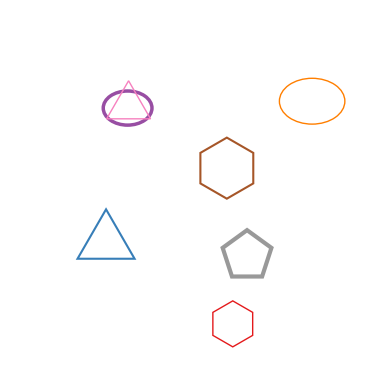[{"shape": "hexagon", "thickness": 1, "radius": 0.3, "center": [0.605, 0.159]}, {"shape": "triangle", "thickness": 1.5, "radius": 0.43, "center": [0.275, 0.371]}, {"shape": "oval", "thickness": 2.5, "radius": 0.32, "center": [0.331, 0.719]}, {"shape": "oval", "thickness": 1, "radius": 0.43, "center": [0.811, 0.737]}, {"shape": "hexagon", "thickness": 1.5, "radius": 0.4, "center": [0.589, 0.563]}, {"shape": "triangle", "thickness": 1, "radius": 0.33, "center": [0.334, 0.724]}, {"shape": "pentagon", "thickness": 3, "radius": 0.33, "center": [0.642, 0.336]}]